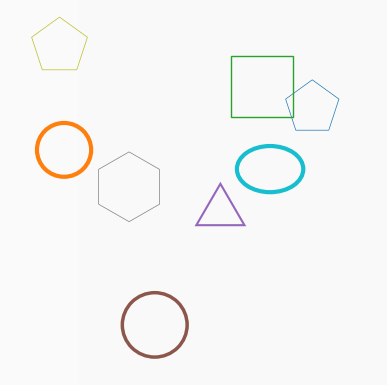[{"shape": "pentagon", "thickness": 0.5, "radius": 0.36, "center": [0.806, 0.72]}, {"shape": "circle", "thickness": 3, "radius": 0.35, "center": [0.165, 0.611]}, {"shape": "square", "thickness": 1, "radius": 0.4, "center": [0.675, 0.775]}, {"shape": "triangle", "thickness": 1.5, "radius": 0.36, "center": [0.569, 0.451]}, {"shape": "circle", "thickness": 2.5, "radius": 0.42, "center": [0.399, 0.156]}, {"shape": "hexagon", "thickness": 0.5, "radius": 0.45, "center": [0.333, 0.515]}, {"shape": "pentagon", "thickness": 0.5, "radius": 0.38, "center": [0.154, 0.88]}, {"shape": "oval", "thickness": 3, "radius": 0.43, "center": [0.697, 0.561]}]